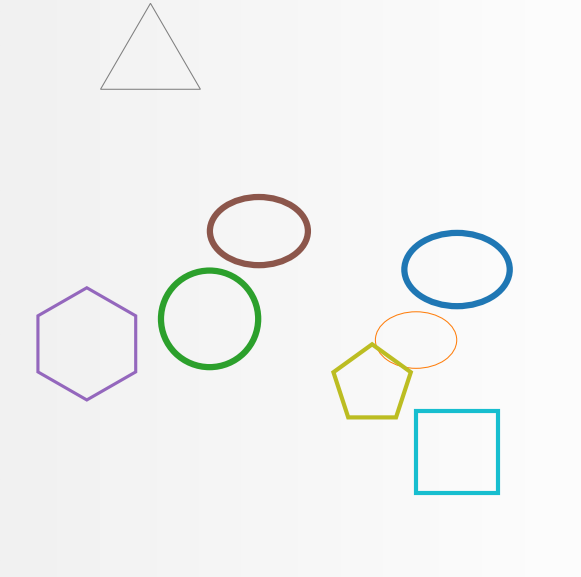[{"shape": "oval", "thickness": 3, "radius": 0.45, "center": [0.786, 0.532]}, {"shape": "oval", "thickness": 0.5, "radius": 0.35, "center": [0.716, 0.41]}, {"shape": "circle", "thickness": 3, "radius": 0.42, "center": [0.361, 0.447]}, {"shape": "hexagon", "thickness": 1.5, "radius": 0.49, "center": [0.149, 0.404]}, {"shape": "oval", "thickness": 3, "radius": 0.42, "center": [0.445, 0.599]}, {"shape": "triangle", "thickness": 0.5, "radius": 0.5, "center": [0.259, 0.894]}, {"shape": "pentagon", "thickness": 2, "radius": 0.35, "center": [0.64, 0.333]}, {"shape": "square", "thickness": 2, "radius": 0.36, "center": [0.786, 0.217]}]